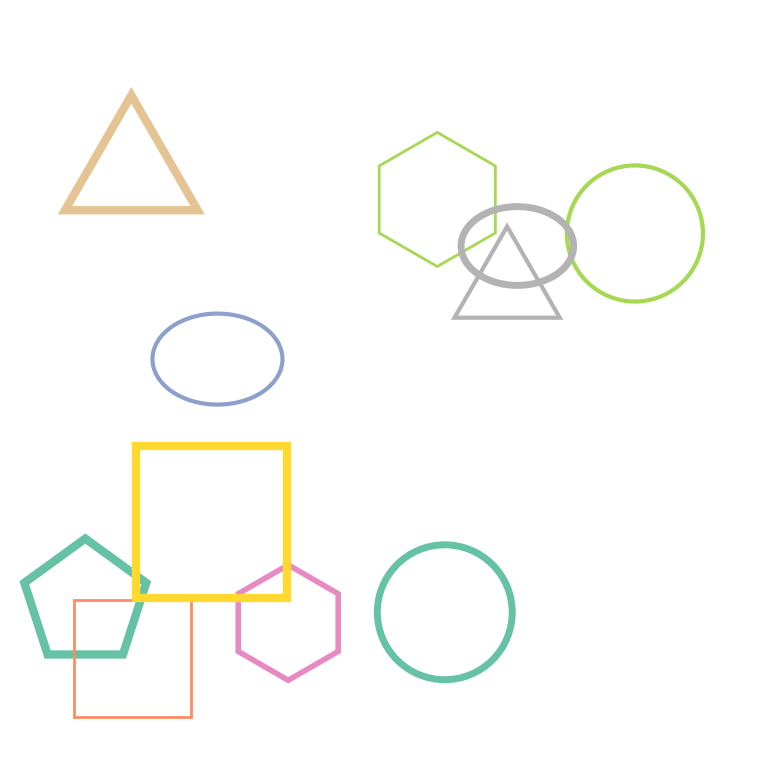[{"shape": "pentagon", "thickness": 3, "radius": 0.42, "center": [0.111, 0.217]}, {"shape": "circle", "thickness": 2.5, "radius": 0.44, "center": [0.578, 0.205]}, {"shape": "square", "thickness": 1, "radius": 0.38, "center": [0.172, 0.144]}, {"shape": "oval", "thickness": 1.5, "radius": 0.42, "center": [0.282, 0.534]}, {"shape": "hexagon", "thickness": 2, "radius": 0.37, "center": [0.374, 0.191]}, {"shape": "hexagon", "thickness": 1, "radius": 0.44, "center": [0.568, 0.741]}, {"shape": "circle", "thickness": 1.5, "radius": 0.44, "center": [0.825, 0.697]}, {"shape": "square", "thickness": 3, "radius": 0.49, "center": [0.275, 0.322]}, {"shape": "triangle", "thickness": 3, "radius": 0.5, "center": [0.171, 0.777]}, {"shape": "oval", "thickness": 2.5, "radius": 0.37, "center": [0.672, 0.681]}, {"shape": "triangle", "thickness": 1.5, "radius": 0.39, "center": [0.659, 0.627]}]